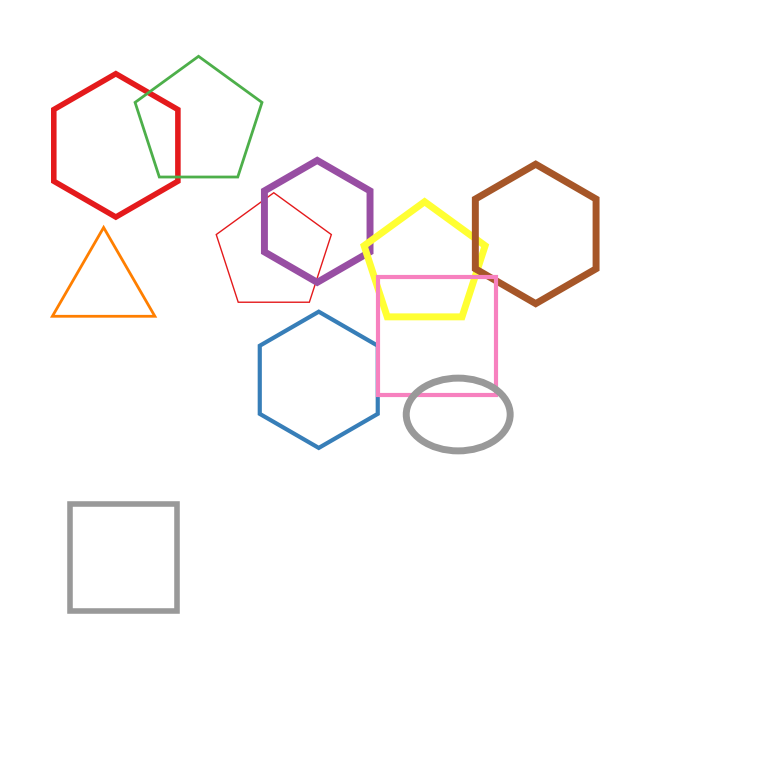[{"shape": "pentagon", "thickness": 0.5, "radius": 0.39, "center": [0.356, 0.671]}, {"shape": "hexagon", "thickness": 2, "radius": 0.47, "center": [0.15, 0.811]}, {"shape": "hexagon", "thickness": 1.5, "radius": 0.44, "center": [0.414, 0.507]}, {"shape": "pentagon", "thickness": 1, "radius": 0.43, "center": [0.258, 0.84]}, {"shape": "hexagon", "thickness": 2.5, "radius": 0.4, "center": [0.412, 0.712]}, {"shape": "triangle", "thickness": 1, "radius": 0.38, "center": [0.135, 0.628]}, {"shape": "pentagon", "thickness": 2.5, "radius": 0.41, "center": [0.551, 0.655]}, {"shape": "hexagon", "thickness": 2.5, "radius": 0.45, "center": [0.696, 0.696]}, {"shape": "square", "thickness": 1.5, "radius": 0.38, "center": [0.567, 0.564]}, {"shape": "square", "thickness": 2, "radius": 0.35, "center": [0.16, 0.276]}, {"shape": "oval", "thickness": 2.5, "radius": 0.34, "center": [0.595, 0.462]}]